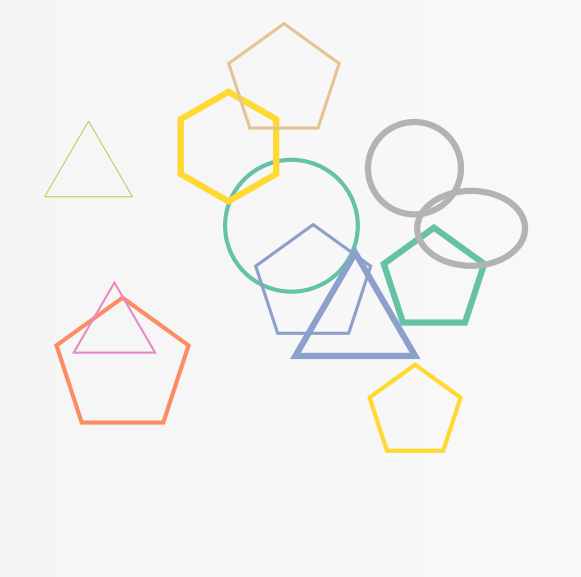[{"shape": "circle", "thickness": 2, "radius": 0.57, "center": [0.501, 0.608]}, {"shape": "pentagon", "thickness": 3, "radius": 0.45, "center": [0.747, 0.514]}, {"shape": "pentagon", "thickness": 2, "radius": 0.6, "center": [0.211, 0.364]}, {"shape": "pentagon", "thickness": 1.5, "radius": 0.52, "center": [0.539, 0.506]}, {"shape": "triangle", "thickness": 3, "radius": 0.59, "center": [0.611, 0.442]}, {"shape": "triangle", "thickness": 1, "radius": 0.4, "center": [0.197, 0.429]}, {"shape": "triangle", "thickness": 0.5, "radius": 0.44, "center": [0.152, 0.702]}, {"shape": "hexagon", "thickness": 3, "radius": 0.47, "center": [0.393, 0.745]}, {"shape": "pentagon", "thickness": 2, "radius": 0.41, "center": [0.714, 0.285]}, {"shape": "pentagon", "thickness": 1.5, "radius": 0.5, "center": [0.489, 0.858]}, {"shape": "oval", "thickness": 3, "radius": 0.46, "center": [0.811, 0.604]}, {"shape": "circle", "thickness": 3, "radius": 0.4, "center": [0.713, 0.708]}]